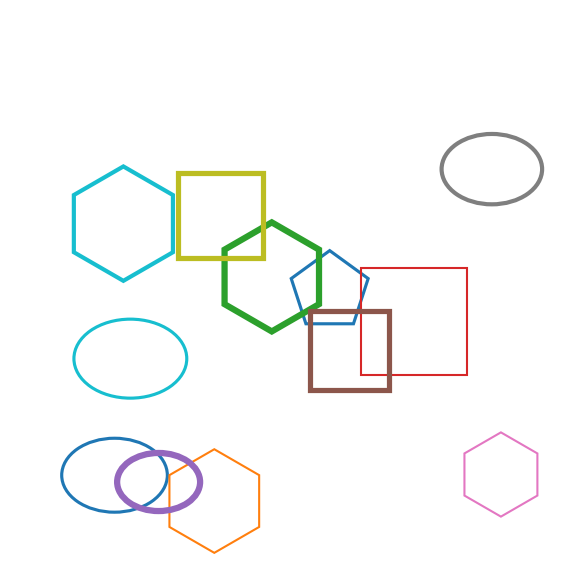[{"shape": "oval", "thickness": 1.5, "radius": 0.46, "center": [0.198, 0.176]}, {"shape": "pentagon", "thickness": 1.5, "radius": 0.35, "center": [0.571, 0.495]}, {"shape": "hexagon", "thickness": 1, "radius": 0.45, "center": [0.371, 0.132]}, {"shape": "hexagon", "thickness": 3, "radius": 0.47, "center": [0.471, 0.52]}, {"shape": "square", "thickness": 1, "radius": 0.46, "center": [0.717, 0.442]}, {"shape": "oval", "thickness": 3, "radius": 0.36, "center": [0.275, 0.164]}, {"shape": "square", "thickness": 2.5, "radius": 0.34, "center": [0.605, 0.392]}, {"shape": "hexagon", "thickness": 1, "radius": 0.36, "center": [0.867, 0.177]}, {"shape": "oval", "thickness": 2, "radius": 0.44, "center": [0.852, 0.706]}, {"shape": "square", "thickness": 2.5, "radius": 0.37, "center": [0.382, 0.625]}, {"shape": "hexagon", "thickness": 2, "radius": 0.5, "center": [0.214, 0.612]}, {"shape": "oval", "thickness": 1.5, "radius": 0.49, "center": [0.226, 0.378]}]